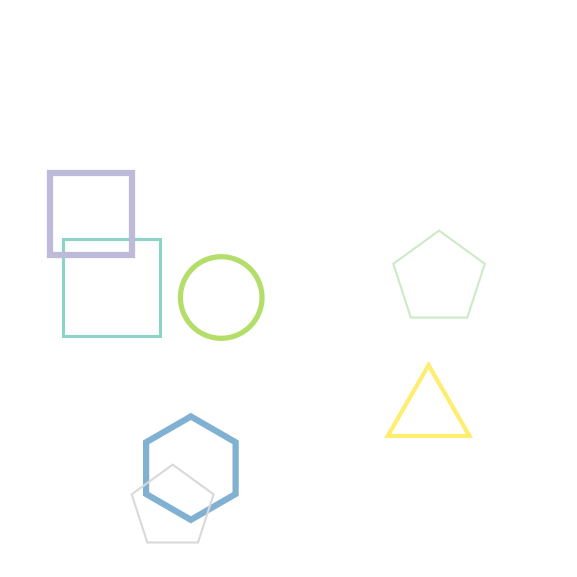[{"shape": "square", "thickness": 1.5, "radius": 0.42, "center": [0.193, 0.501]}, {"shape": "square", "thickness": 3, "radius": 0.36, "center": [0.158, 0.629]}, {"shape": "hexagon", "thickness": 3, "radius": 0.45, "center": [0.33, 0.188]}, {"shape": "circle", "thickness": 2.5, "radius": 0.35, "center": [0.383, 0.484]}, {"shape": "pentagon", "thickness": 1, "radius": 0.37, "center": [0.299, 0.12]}, {"shape": "pentagon", "thickness": 1, "radius": 0.42, "center": [0.76, 0.517]}, {"shape": "triangle", "thickness": 2, "radius": 0.41, "center": [0.742, 0.285]}]